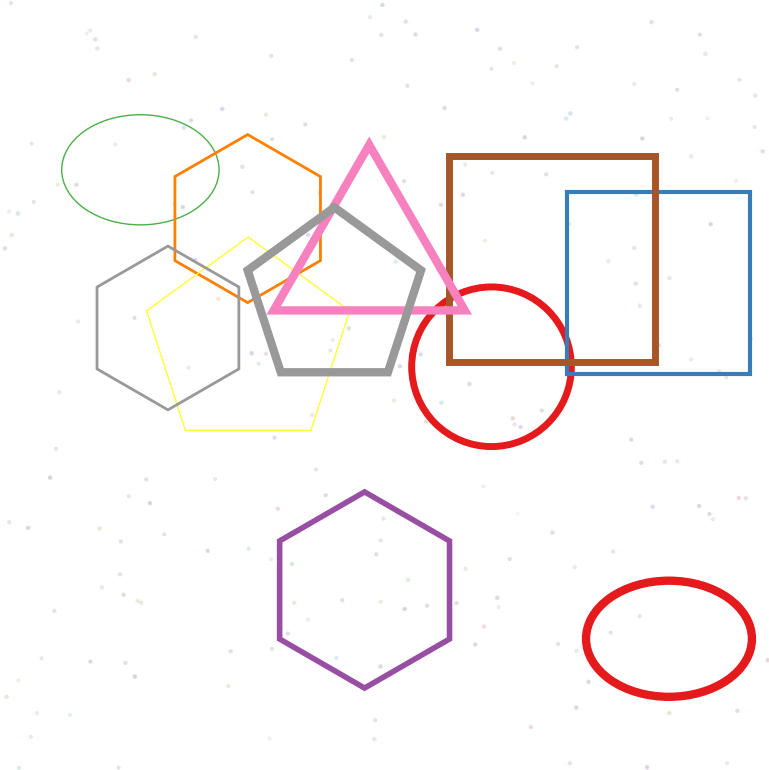[{"shape": "oval", "thickness": 3, "radius": 0.54, "center": [0.869, 0.17]}, {"shape": "circle", "thickness": 2.5, "radius": 0.52, "center": [0.638, 0.524]}, {"shape": "square", "thickness": 1.5, "radius": 0.59, "center": [0.855, 0.633]}, {"shape": "oval", "thickness": 0.5, "radius": 0.51, "center": [0.182, 0.779]}, {"shape": "hexagon", "thickness": 2, "radius": 0.64, "center": [0.473, 0.234]}, {"shape": "hexagon", "thickness": 1, "radius": 0.55, "center": [0.322, 0.716]}, {"shape": "pentagon", "thickness": 0.5, "radius": 0.69, "center": [0.322, 0.553]}, {"shape": "square", "thickness": 2.5, "radius": 0.67, "center": [0.717, 0.664]}, {"shape": "triangle", "thickness": 3, "radius": 0.72, "center": [0.48, 0.669]}, {"shape": "hexagon", "thickness": 1, "radius": 0.53, "center": [0.218, 0.574]}, {"shape": "pentagon", "thickness": 3, "radius": 0.59, "center": [0.434, 0.612]}]